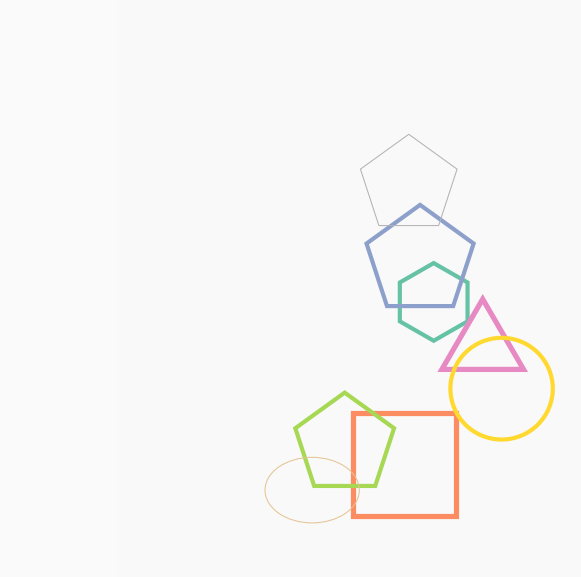[{"shape": "hexagon", "thickness": 2, "radius": 0.34, "center": [0.746, 0.476]}, {"shape": "square", "thickness": 2.5, "radius": 0.44, "center": [0.696, 0.195]}, {"shape": "pentagon", "thickness": 2, "radius": 0.48, "center": [0.723, 0.547]}, {"shape": "triangle", "thickness": 2.5, "radius": 0.41, "center": [0.83, 0.4]}, {"shape": "pentagon", "thickness": 2, "radius": 0.45, "center": [0.593, 0.23]}, {"shape": "circle", "thickness": 2, "radius": 0.44, "center": [0.863, 0.326]}, {"shape": "oval", "thickness": 0.5, "radius": 0.41, "center": [0.537, 0.15]}, {"shape": "pentagon", "thickness": 0.5, "radius": 0.44, "center": [0.703, 0.679]}]